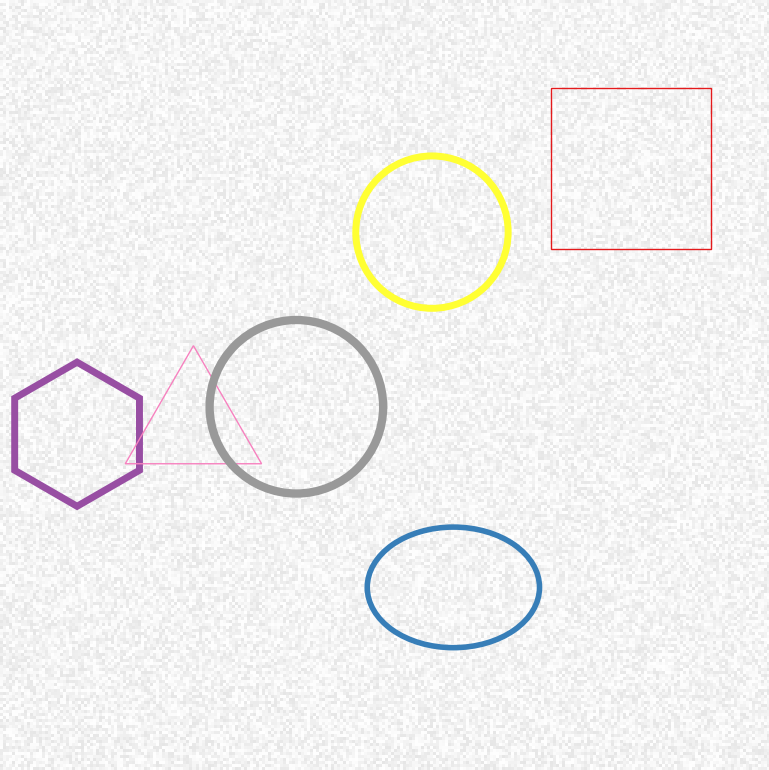[{"shape": "square", "thickness": 0.5, "radius": 0.52, "center": [0.82, 0.781]}, {"shape": "oval", "thickness": 2, "radius": 0.56, "center": [0.589, 0.237]}, {"shape": "hexagon", "thickness": 2.5, "radius": 0.47, "center": [0.1, 0.436]}, {"shape": "circle", "thickness": 2.5, "radius": 0.49, "center": [0.561, 0.699]}, {"shape": "triangle", "thickness": 0.5, "radius": 0.51, "center": [0.251, 0.449]}, {"shape": "circle", "thickness": 3, "radius": 0.56, "center": [0.385, 0.472]}]